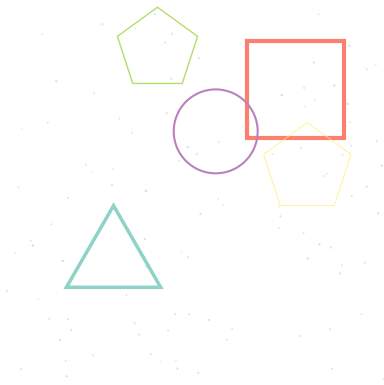[{"shape": "triangle", "thickness": 2.5, "radius": 0.71, "center": [0.295, 0.324]}, {"shape": "square", "thickness": 3, "radius": 0.63, "center": [0.767, 0.767]}, {"shape": "pentagon", "thickness": 1, "radius": 0.55, "center": [0.409, 0.872]}, {"shape": "circle", "thickness": 1.5, "radius": 0.55, "center": [0.56, 0.659]}, {"shape": "pentagon", "thickness": 0.5, "radius": 0.6, "center": [0.798, 0.562]}]